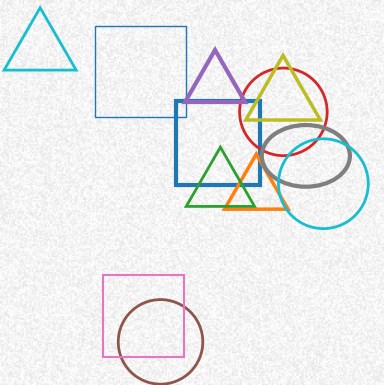[{"shape": "square", "thickness": 1, "radius": 0.59, "center": [0.364, 0.814]}, {"shape": "square", "thickness": 3, "radius": 0.54, "center": [0.565, 0.629]}, {"shape": "triangle", "thickness": 2.5, "radius": 0.48, "center": [0.666, 0.504]}, {"shape": "triangle", "thickness": 2, "radius": 0.51, "center": [0.572, 0.515]}, {"shape": "circle", "thickness": 2, "radius": 0.57, "center": [0.736, 0.709]}, {"shape": "triangle", "thickness": 3, "radius": 0.45, "center": [0.559, 0.78]}, {"shape": "circle", "thickness": 2, "radius": 0.55, "center": [0.417, 0.112]}, {"shape": "square", "thickness": 1.5, "radius": 0.53, "center": [0.373, 0.179]}, {"shape": "oval", "thickness": 3, "radius": 0.57, "center": [0.794, 0.595]}, {"shape": "triangle", "thickness": 2.5, "radius": 0.56, "center": [0.735, 0.744]}, {"shape": "circle", "thickness": 2, "radius": 0.58, "center": [0.84, 0.523]}, {"shape": "triangle", "thickness": 2, "radius": 0.54, "center": [0.104, 0.872]}]